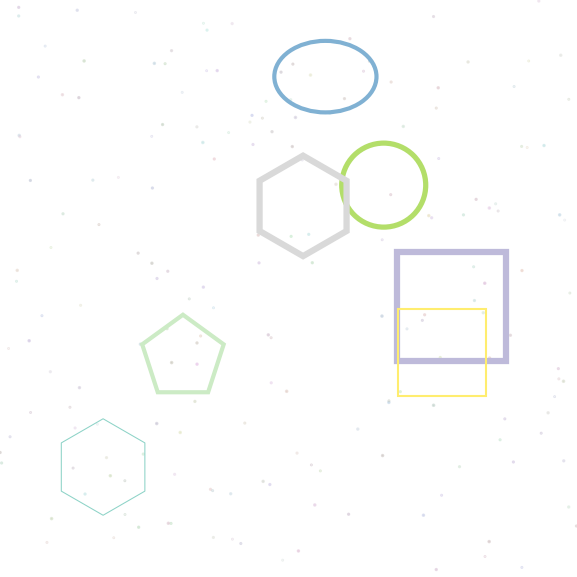[{"shape": "hexagon", "thickness": 0.5, "radius": 0.42, "center": [0.179, 0.19]}, {"shape": "square", "thickness": 3, "radius": 0.47, "center": [0.782, 0.468]}, {"shape": "oval", "thickness": 2, "radius": 0.44, "center": [0.563, 0.866]}, {"shape": "circle", "thickness": 2.5, "radius": 0.36, "center": [0.664, 0.679]}, {"shape": "hexagon", "thickness": 3, "radius": 0.43, "center": [0.525, 0.643]}, {"shape": "pentagon", "thickness": 2, "radius": 0.37, "center": [0.317, 0.38]}, {"shape": "square", "thickness": 1, "radius": 0.38, "center": [0.766, 0.389]}]